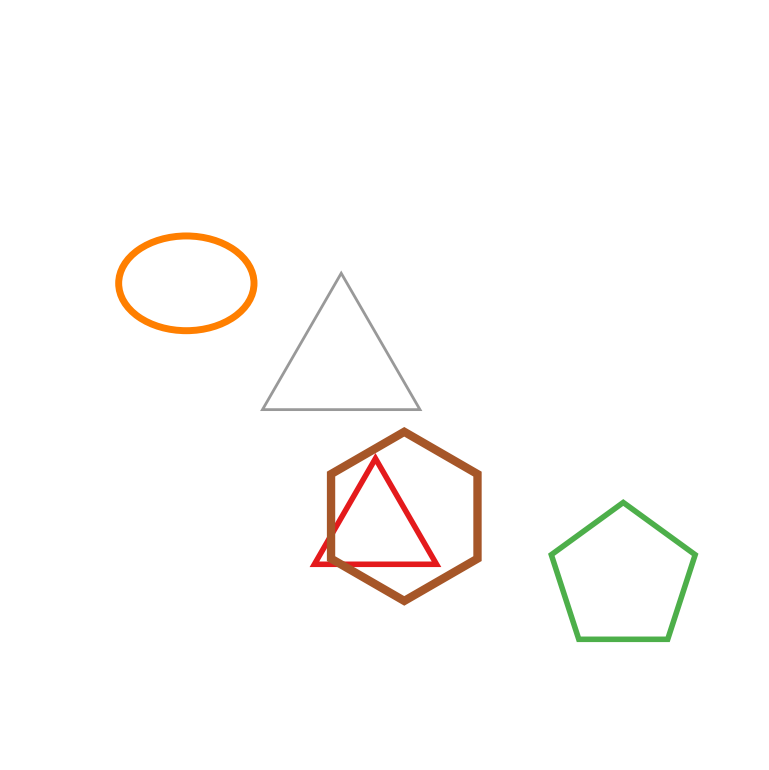[{"shape": "triangle", "thickness": 2, "radius": 0.46, "center": [0.488, 0.313]}, {"shape": "pentagon", "thickness": 2, "radius": 0.49, "center": [0.809, 0.249]}, {"shape": "oval", "thickness": 2.5, "radius": 0.44, "center": [0.242, 0.632]}, {"shape": "hexagon", "thickness": 3, "radius": 0.55, "center": [0.525, 0.329]}, {"shape": "triangle", "thickness": 1, "radius": 0.59, "center": [0.443, 0.527]}]